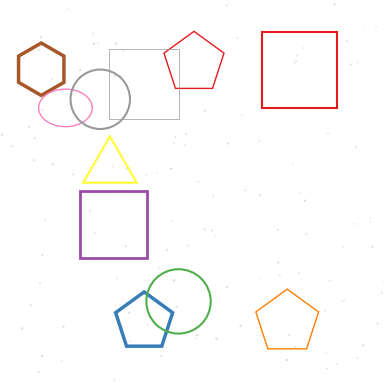[{"shape": "pentagon", "thickness": 1, "radius": 0.41, "center": [0.504, 0.837]}, {"shape": "square", "thickness": 1.5, "radius": 0.49, "center": [0.778, 0.818]}, {"shape": "pentagon", "thickness": 2.5, "radius": 0.39, "center": [0.374, 0.164]}, {"shape": "circle", "thickness": 1.5, "radius": 0.42, "center": [0.464, 0.217]}, {"shape": "square", "thickness": 2, "radius": 0.44, "center": [0.294, 0.417]}, {"shape": "pentagon", "thickness": 1, "radius": 0.43, "center": [0.746, 0.163]}, {"shape": "triangle", "thickness": 1.5, "radius": 0.4, "center": [0.285, 0.566]}, {"shape": "hexagon", "thickness": 2.5, "radius": 0.34, "center": [0.107, 0.82]}, {"shape": "oval", "thickness": 1, "radius": 0.35, "center": [0.17, 0.72]}, {"shape": "square", "thickness": 0.5, "radius": 0.45, "center": [0.375, 0.781]}, {"shape": "circle", "thickness": 1.5, "radius": 0.39, "center": [0.26, 0.742]}]